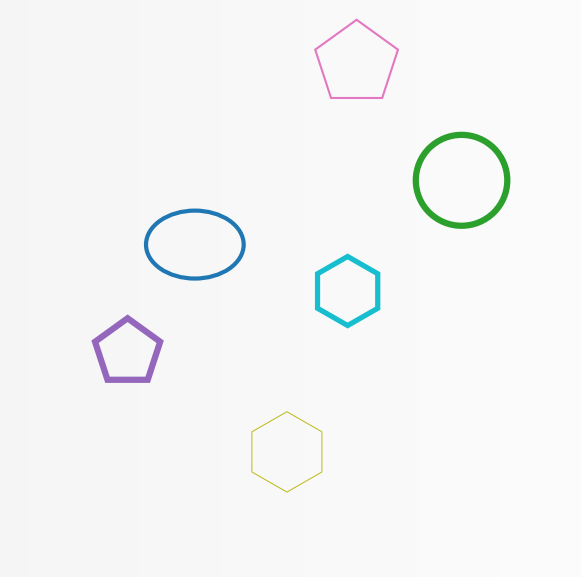[{"shape": "oval", "thickness": 2, "radius": 0.42, "center": [0.335, 0.576]}, {"shape": "circle", "thickness": 3, "radius": 0.39, "center": [0.794, 0.687]}, {"shape": "pentagon", "thickness": 3, "radius": 0.29, "center": [0.22, 0.389]}, {"shape": "pentagon", "thickness": 1, "radius": 0.37, "center": [0.614, 0.89]}, {"shape": "hexagon", "thickness": 0.5, "radius": 0.35, "center": [0.494, 0.217]}, {"shape": "hexagon", "thickness": 2.5, "radius": 0.3, "center": [0.598, 0.495]}]